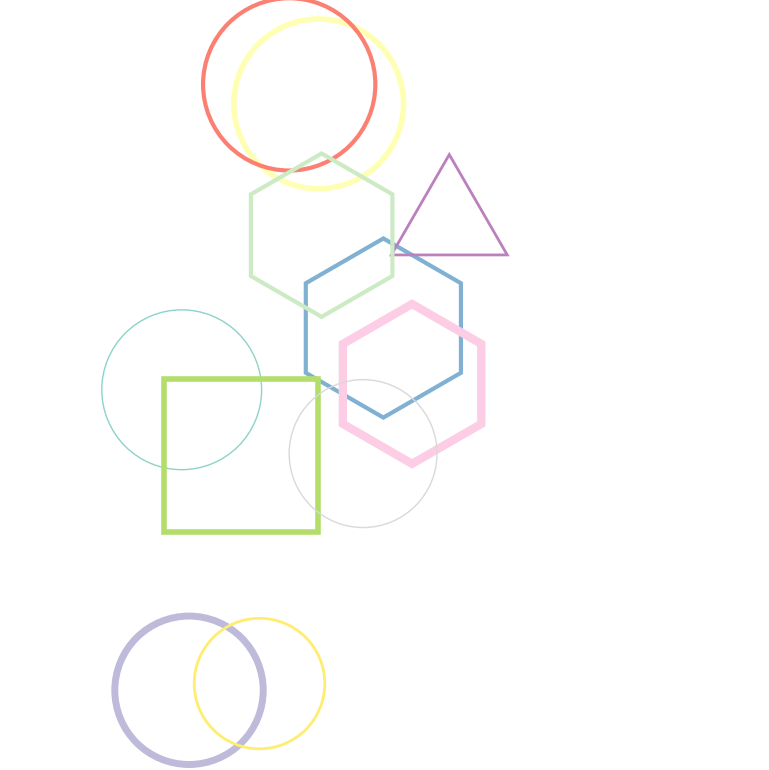[{"shape": "circle", "thickness": 0.5, "radius": 0.52, "center": [0.236, 0.494]}, {"shape": "circle", "thickness": 2, "radius": 0.55, "center": [0.414, 0.865]}, {"shape": "circle", "thickness": 2.5, "radius": 0.48, "center": [0.245, 0.104]}, {"shape": "circle", "thickness": 1.5, "radius": 0.56, "center": [0.376, 0.89]}, {"shape": "hexagon", "thickness": 1.5, "radius": 0.58, "center": [0.498, 0.574]}, {"shape": "square", "thickness": 2, "radius": 0.5, "center": [0.313, 0.408]}, {"shape": "hexagon", "thickness": 3, "radius": 0.52, "center": [0.535, 0.501]}, {"shape": "circle", "thickness": 0.5, "radius": 0.48, "center": [0.472, 0.411]}, {"shape": "triangle", "thickness": 1, "radius": 0.43, "center": [0.583, 0.712]}, {"shape": "hexagon", "thickness": 1.5, "radius": 0.53, "center": [0.418, 0.695]}, {"shape": "circle", "thickness": 1, "radius": 0.42, "center": [0.337, 0.112]}]